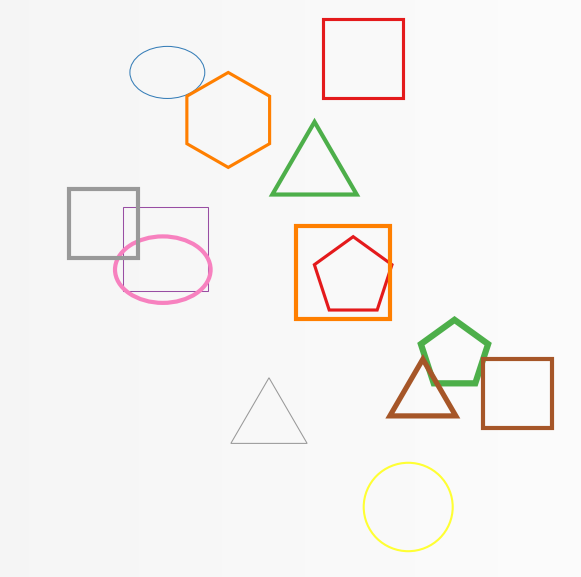[{"shape": "pentagon", "thickness": 1.5, "radius": 0.35, "center": [0.608, 0.519]}, {"shape": "square", "thickness": 1.5, "radius": 0.34, "center": [0.624, 0.898]}, {"shape": "oval", "thickness": 0.5, "radius": 0.32, "center": [0.288, 0.874]}, {"shape": "pentagon", "thickness": 3, "radius": 0.3, "center": [0.782, 0.385]}, {"shape": "triangle", "thickness": 2, "radius": 0.42, "center": [0.541, 0.704]}, {"shape": "square", "thickness": 0.5, "radius": 0.37, "center": [0.284, 0.568]}, {"shape": "square", "thickness": 2, "radius": 0.4, "center": [0.59, 0.527]}, {"shape": "hexagon", "thickness": 1.5, "radius": 0.41, "center": [0.393, 0.791]}, {"shape": "circle", "thickness": 1, "radius": 0.38, "center": [0.702, 0.121]}, {"shape": "square", "thickness": 2, "radius": 0.3, "center": [0.89, 0.318]}, {"shape": "triangle", "thickness": 2.5, "radius": 0.33, "center": [0.727, 0.312]}, {"shape": "oval", "thickness": 2, "radius": 0.41, "center": [0.28, 0.532]}, {"shape": "triangle", "thickness": 0.5, "radius": 0.38, "center": [0.463, 0.269]}, {"shape": "square", "thickness": 2, "radius": 0.3, "center": [0.179, 0.612]}]